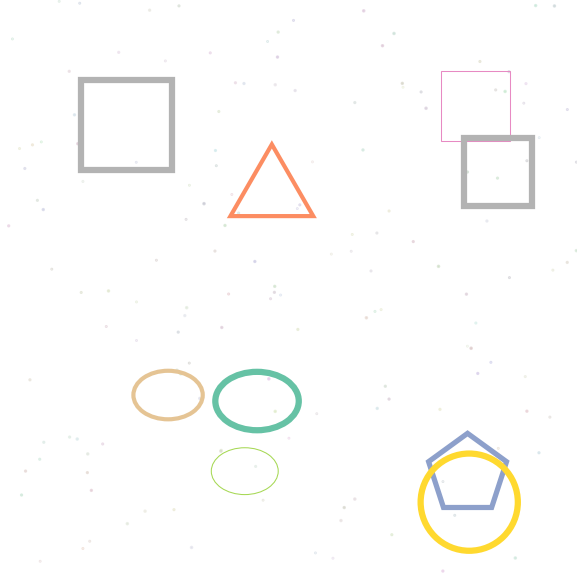[{"shape": "oval", "thickness": 3, "radius": 0.36, "center": [0.445, 0.305]}, {"shape": "triangle", "thickness": 2, "radius": 0.41, "center": [0.471, 0.666]}, {"shape": "pentagon", "thickness": 2.5, "radius": 0.35, "center": [0.81, 0.178]}, {"shape": "square", "thickness": 0.5, "radius": 0.3, "center": [0.823, 0.816]}, {"shape": "oval", "thickness": 0.5, "radius": 0.29, "center": [0.424, 0.183]}, {"shape": "circle", "thickness": 3, "radius": 0.42, "center": [0.813, 0.13]}, {"shape": "oval", "thickness": 2, "radius": 0.3, "center": [0.291, 0.315]}, {"shape": "square", "thickness": 3, "radius": 0.39, "center": [0.219, 0.783]}, {"shape": "square", "thickness": 3, "radius": 0.3, "center": [0.863, 0.701]}]